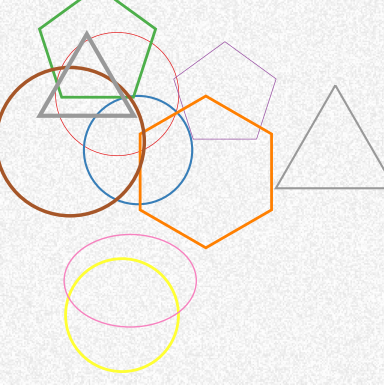[{"shape": "circle", "thickness": 0.5, "radius": 0.8, "center": [0.304, 0.756]}, {"shape": "circle", "thickness": 1.5, "radius": 0.7, "center": [0.359, 0.61]}, {"shape": "pentagon", "thickness": 2, "radius": 0.79, "center": [0.253, 0.876]}, {"shape": "pentagon", "thickness": 0.5, "radius": 0.7, "center": [0.584, 0.752]}, {"shape": "hexagon", "thickness": 2, "radius": 0.99, "center": [0.535, 0.553]}, {"shape": "circle", "thickness": 2, "radius": 0.73, "center": [0.317, 0.181]}, {"shape": "circle", "thickness": 2.5, "radius": 0.96, "center": [0.182, 0.632]}, {"shape": "oval", "thickness": 1, "radius": 0.86, "center": [0.338, 0.271]}, {"shape": "triangle", "thickness": 1.5, "radius": 0.89, "center": [0.871, 0.6]}, {"shape": "triangle", "thickness": 3, "radius": 0.71, "center": [0.225, 0.77]}]